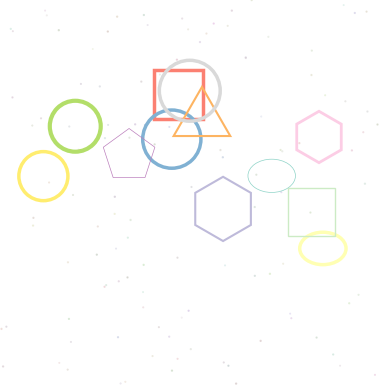[{"shape": "oval", "thickness": 0.5, "radius": 0.31, "center": [0.706, 0.543]}, {"shape": "oval", "thickness": 2.5, "radius": 0.3, "center": [0.839, 0.355]}, {"shape": "hexagon", "thickness": 1.5, "radius": 0.42, "center": [0.579, 0.457]}, {"shape": "square", "thickness": 2.5, "radius": 0.32, "center": [0.463, 0.754]}, {"shape": "circle", "thickness": 2.5, "radius": 0.38, "center": [0.446, 0.639]}, {"shape": "triangle", "thickness": 1.5, "radius": 0.42, "center": [0.525, 0.689]}, {"shape": "circle", "thickness": 3, "radius": 0.33, "center": [0.195, 0.672]}, {"shape": "hexagon", "thickness": 2, "radius": 0.33, "center": [0.829, 0.644]}, {"shape": "circle", "thickness": 2.5, "radius": 0.4, "center": [0.493, 0.764]}, {"shape": "pentagon", "thickness": 0.5, "radius": 0.35, "center": [0.335, 0.596]}, {"shape": "square", "thickness": 1, "radius": 0.31, "center": [0.809, 0.45]}, {"shape": "circle", "thickness": 2.5, "radius": 0.32, "center": [0.113, 0.542]}]